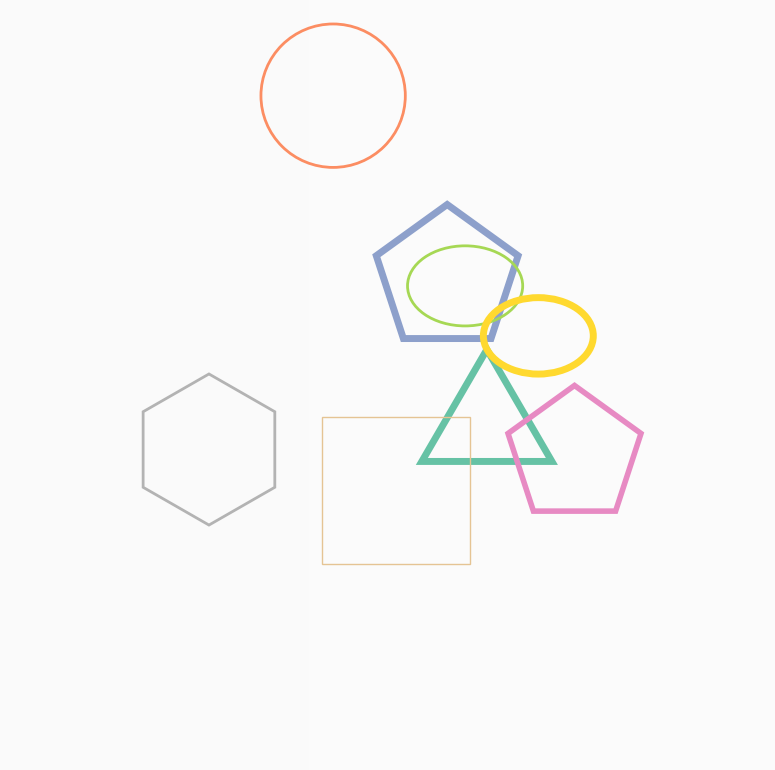[{"shape": "triangle", "thickness": 2.5, "radius": 0.48, "center": [0.628, 0.449]}, {"shape": "circle", "thickness": 1, "radius": 0.47, "center": [0.43, 0.876]}, {"shape": "pentagon", "thickness": 2.5, "radius": 0.48, "center": [0.577, 0.638]}, {"shape": "pentagon", "thickness": 2, "radius": 0.45, "center": [0.741, 0.409]}, {"shape": "oval", "thickness": 1, "radius": 0.37, "center": [0.6, 0.629]}, {"shape": "oval", "thickness": 2.5, "radius": 0.35, "center": [0.695, 0.564]}, {"shape": "square", "thickness": 0.5, "radius": 0.48, "center": [0.511, 0.363]}, {"shape": "hexagon", "thickness": 1, "radius": 0.49, "center": [0.27, 0.416]}]